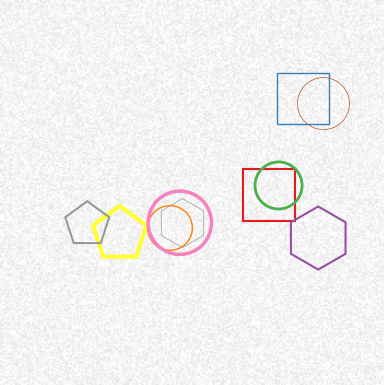[{"shape": "square", "thickness": 1.5, "radius": 0.34, "center": [0.699, 0.494]}, {"shape": "square", "thickness": 1, "radius": 0.33, "center": [0.788, 0.744]}, {"shape": "circle", "thickness": 2, "radius": 0.31, "center": [0.723, 0.518]}, {"shape": "hexagon", "thickness": 1.5, "radius": 0.41, "center": [0.827, 0.382]}, {"shape": "circle", "thickness": 1, "radius": 0.29, "center": [0.442, 0.408]}, {"shape": "pentagon", "thickness": 3, "radius": 0.36, "center": [0.311, 0.392]}, {"shape": "circle", "thickness": 0.5, "radius": 0.34, "center": [0.84, 0.731]}, {"shape": "circle", "thickness": 2.5, "radius": 0.41, "center": [0.467, 0.421]}, {"shape": "hexagon", "thickness": 0.5, "radius": 0.32, "center": [0.474, 0.421]}, {"shape": "pentagon", "thickness": 1.5, "radius": 0.3, "center": [0.227, 0.417]}]